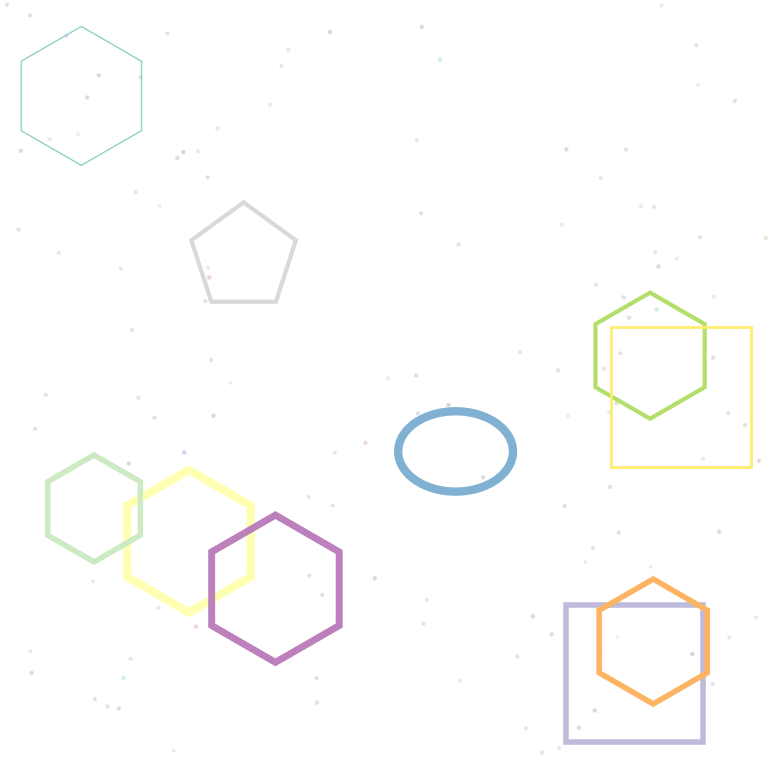[{"shape": "hexagon", "thickness": 0.5, "radius": 0.45, "center": [0.106, 0.875]}, {"shape": "hexagon", "thickness": 3, "radius": 0.46, "center": [0.245, 0.297]}, {"shape": "square", "thickness": 2, "radius": 0.45, "center": [0.824, 0.126]}, {"shape": "oval", "thickness": 3, "radius": 0.37, "center": [0.592, 0.414]}, {"shape": "hexagon", "thickness": 2, "radius": 0.41, "center": [0.848, 0.167]}, {"shape": "hexagon", "thickness": 1.5, "radius": 0.41, "center": [0.844, 0.538]}, {"shape": "pentagon", "thickness": 1.5, "radius": 0.36, "center": [0.316, 0.666]}, {"shape": "hexagon", "thickness": 2.5, "radius": 0.48, "center": [0.358, 0.235]}, {"shape": "hexagon", "thickness": 2, "radius": 0.35, "center": [0.122, 0.34]}, {"shape": "square", "thickness": 1, "radius": 0.46, "center": [0.884, 0.484]}]